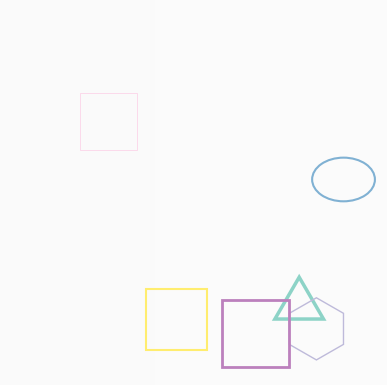[{"shape": "triangle", "thickness": 2.5, "radius": 0.36, "center": [0.772, 0.208]}, {"shape": "hexagon", "thickness": 1, "radius": 0.4, "center": [0.817, 0.146]}, {"shape": "oval", "thickness": 1.5, "radius": 0.41, "center": [0.887, 0.534]}, {"shape": "square", "thickness": 0.5, "radius": 0.37, "center": [0.28, 0.684]}, {"shape": "square", "thickness": 2, "radius": 0.43, "center": [0.66, 0.134]}, {"shape": "square", "thickness": 1.5, "radius": 0.39, "center": [0.456, 0.17]}]